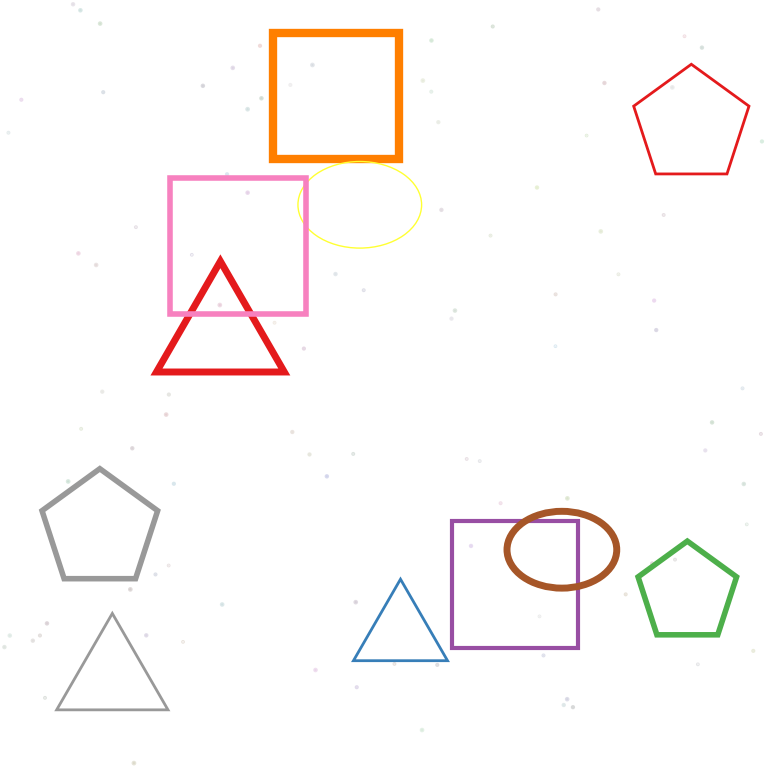[{"shape": "pentagon", "thickness": 1, "radius": 0.39, "center": [0.898, 0.838]}, {"shape": "triangle", "thickness": 2.5, "radius": 0.48, "center": [0.286, 0.565]}, {"shape": "triangle", "thickness": 1, "radius": 0.35, "center": [0.52, 0.177]}, {"shape": "pentagon", "thickness": 2, "radius": 0.34, "center": [0.893, 0.23]}, {"shape": "square", "thickness": 1.5, "radius": 0.41, "center": [0.669, 0.241]}, {"shape": "square", "thickness": 3, "radius": 0.41, "center": [0.436, 0.876]}, {"shape": "oval", "thickness": 0.5, "radius": 0.4, "center": [0.467, 0.734]}, {"shape": "oval", "thickness": 2.5, "radius": 0.36, "center": [0.73, 0.286]}, {"shape": "square", "thickness": 2, "radius": 0.44, "center": [0.309, 0.68]}, {"shape": "triangle", "thickness": 1, "radius": 0.42, "center": [0.146, 0.12]}, {"shape": "pentagon", "thickness": 2, "radius": 0.39, "center": [0.13, 0.312]}]